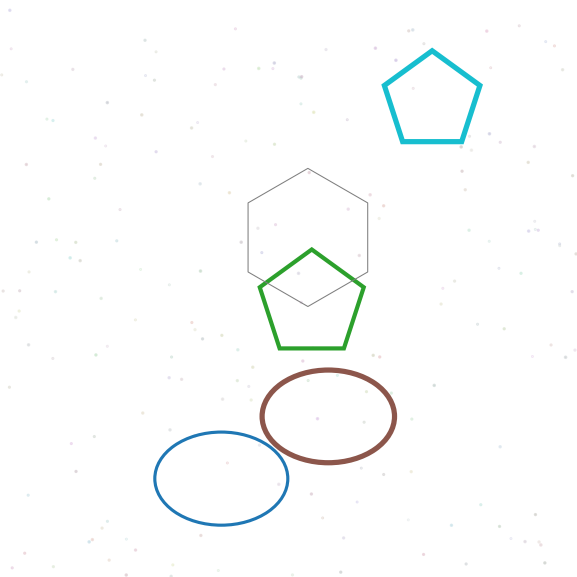[{"shape": "oval", "thickness": 1.5, "radius": 0.58, "center": [0.383, 0.17]}, {"shape": "pentagon", "thickness": 2, "radius": 0.47, "center": [0.54, 0.472]}, {"shape": "oval", "thickness": 2.5, "radius": 0.57, "center": [0.569, 0.278]}, {"shape": "hexagon", "thickness": 0.5, "radius": 0.6, "center": [0.533, 0.588]}, {"shape": "pentagon", "thickness": 2.5, "radius": 0.43, "center": [0.748, 0.824]}]